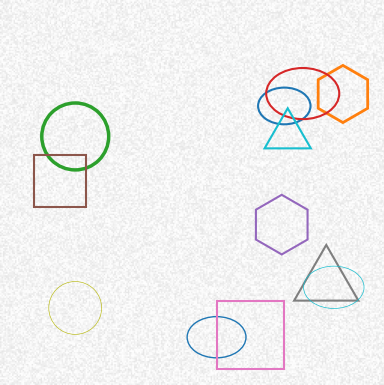[{"shape": "oval", "thickness": 1, "radius": 0.38, "center": [0.562, 0.124]}, {"shape": "oval", "thickness": 1.5, "radius": 0.34, "center": [0.738, 0.725]}, {"shape": "hexagon", "thickness": 2, "radius": 0.37, "center": [0.891, 0.756]}, {"shape": "circle", "thickness": 2.5, "radius": 0.43, "center": [0.195, 0.646]}, {"shape": "oval", "thickness": 1.5, "radius": 0.47, "center": [0.786, 0.757]}, {"shape": "hexagon", "thickness": 1.5, "radius": 0.39, "center": [0.732, 0.417]}, {"shape": "square", "thickness": 1.5, "radius": 0.34, "center": [0.156, 0.53]}, {"shape": "square", "thickness": 1.5, "radius": 0.44, "center": [0.651, 0.13]}, {"shape": "triangle", "thickness": 1.5, "radius": 0.48, "center": [0.847, 0.267]}, {"shape": "circle", "thickness": 0.5, "radius": 0.34, "center": [0.195, 0.2]}, {"shape": "oval", "thickness": 0.5, "radius": 0.39, "center": [0.867, 0.254]}, {"shape": "triangle", "thickness": 1.5, "radius": 0.35, "center": [0.747, 0.649]}]